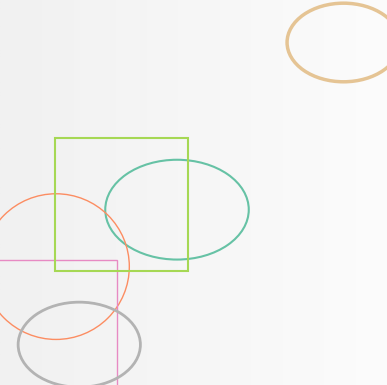[{"shape": "oval", "thickness": 1.5, "radius": 0.93, "center": [0.457, 0.455]}, {"shape": "circle", "thickness": 1, "radius": 0.95, "center": [0.145, 0.308]}, {"shape": "square", "thickness": 1, "radius": 0.95, "center": [0.112, 0.135]}, {"shape": "square", "thickness": 1.5, "radius": 0.86, "center": [0.313, 0.468]}, {"shape": "oval", "thickness": 2.5, "radius": 0.73, "center": [0.887, 0.89]}, {"shape": "oval", "thickness": 2, "radius": 0.79, "center": [0.205, 0.105]}]